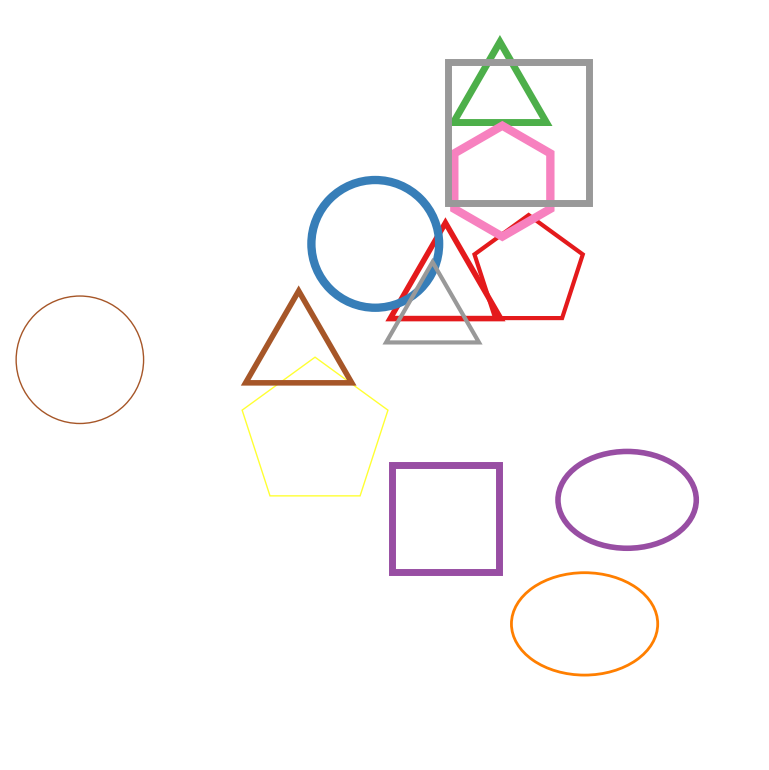[{"shape": "triangle", "thickness": 2, "radius": 0.41, "center": [0.578, 0.628]}, {"shape": "pentagon", "thickness": 1.5, "radius": 0.37, "center": [0.687, 0.647]}, {"shape": "circle", "thickness": 3, "radius": 0.41, "center": [0.487, 0.683]}, {"shape": "triangle", "thickness": 2.5, "radius": 0.35, "center": [0.649, 0.876]}, {"shape": "square", "thickness": 2.5, "radius": 0.35, "center": [0.578, 0.327]}, {"shape": "oval", "thickness": 2, "radius": 0.45, "center": [0.814, 0.351]}, {"shape": "oval", "thickness": 1, "radius": 0.47, "center": [0.759, 0.19]}, {"shape": "pentagon", "thickness": 0.5, "radius": 0.5, "center": [0.409, 0.437]}, {"shape": "circle", "thickness": 0.5, "radius": 0.41, "center": [0.104, 0.533]}, {"shape": "triangle", "thickness": 2, "radius": 0.4, "center": [0.388, 0.543]}, {"shape": "hexagon", "thickness": 3, "radius": 0.36, "center": [0.652, 0.765]}, {"shape": "square", "thickness": 2.5, "radius": 0.46, "center": [0.673, 0.828]}, {"shape": "triangle", "thickness": 1.5, "radius": 0.35, "center": [0.562, 0.59]}]